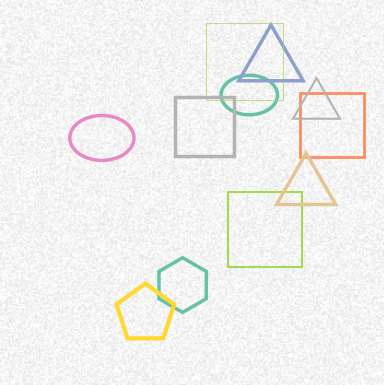[{"shape": "oval", "thickness": 2.5, "radius": 0.37, "center": [0.647, 0.753]}, {"shape": "hexagon", "thickness": 2.5, "radius": 0.35, "center": [0.474, 0.26]}, {"shape": "square", "thickness": 2, "radius": 0.42, "center": [0.862, 0.676]}, {"shape": "triangle", "thickness": 2.5, "radius": 0.48, "center": [0.704, 0.839]}, {"shape": "oval", "thickness": 2.5, "radius": 0.42, "center": [0.265, 0.642]}, {"shape": "square", "thickness": 1.5, "radius": 0.48, "center": [0.689, 0.404]}, {"shape": "square", "thickness": 0.5, "radius": 0.5, "center": [0.634, 0.84]}, {"shape": "pentagon", "thickness": 3, "radius": 0.39, "center": [0.378, 0.185]}, {"shape": "triangle", "thickness": 2.5, "radius": 0.44, "center": [0.795, 0.513]}, {"shape": "triangle", "thickness": 1.5, "radius": 0.35, "center": [0.822, 0.727]}, {"shape": "square", "thickness": 2.5, "radius": 0.38, "center": [0.53, 0.671]}]